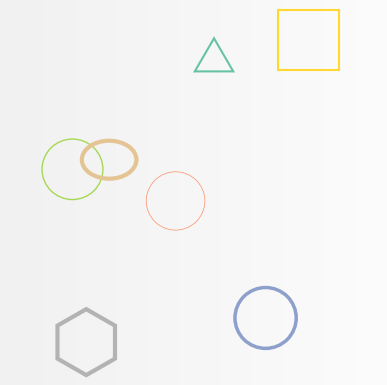[{"shape": "triangle", "thickness": 1.5, "radius": 0.29, "center": [0.552, 0.843]}, {"shape": "circle", "thickness": 0.5, "radius": 0.38, "center": [0.453, 0.478]}, {"shape": "circle", "thickness": 2.5, "radius": 0.4, "center": [0.685, 0.174]}, {"shape": "circle", "thickness": 1, "radius": 0.39, "center": [0.187, 0.56]}, {"shape": "square", "thickness": 1.5, "radius": 0.39, "center": [0.796, 0.897]}, {"shape": "oval", "thickness": 3, "radius": 0.35, "center": [0.282, 0.585]}, {"shape": "hexagon", "thickness": 3, "radius": 0.43, "center": [0.223, 0.111]}]